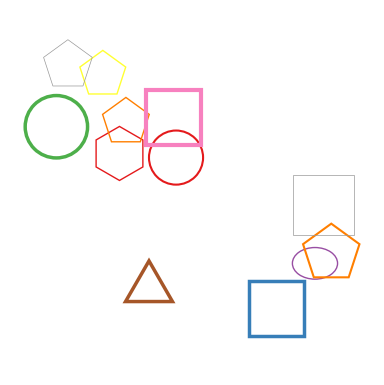[{"shape": "circle", "thickness": 1.5, "radius": 0.35, "center": [0.457, 0.591]}, {"shape": "hexagon", "thickness": 1, "radius": 0.35, "center": [0.31, 0.601]}, {"shape": "square", "thickness": 2.5, "radius": 0.36, "center": [0.717, 0.199]}, {"shape": "circle", "thickness": 2.5, "radius": 0.41, "center": [0.146, 0.671]}, {"shape": "oval", "thickness": 1, "radius": 0.29, "center": [0.818, 0.316]}, {"shape": "pentagon", "thickness": 1.5, "radius": 0.39, "center": [0.86, 0.342]}, {"shape": "pentagon", "thickness": 1, "radius": 0.32, "center": [0.327, 0.683]}, {"shape": "pentagon", "thickness": 1, "radius": 0.31, "center": [0.267, 0.807]}, {"shape": "triangle", "thickness": 2.5, "radius": 0.35, "center": [0.387, 0.252]}, {"shape": "square", "thickness": 3, "radius": 0.36, "center": [0.452, 0.694]}, {"shape": "square", "thickness": 0.5, "radius": 0.39, "center": [0.839, 0.468]}, {"shape": "pentagon", "thickness": 0.5, "radius": 0.33, "center": [0.176, 0.83]}]